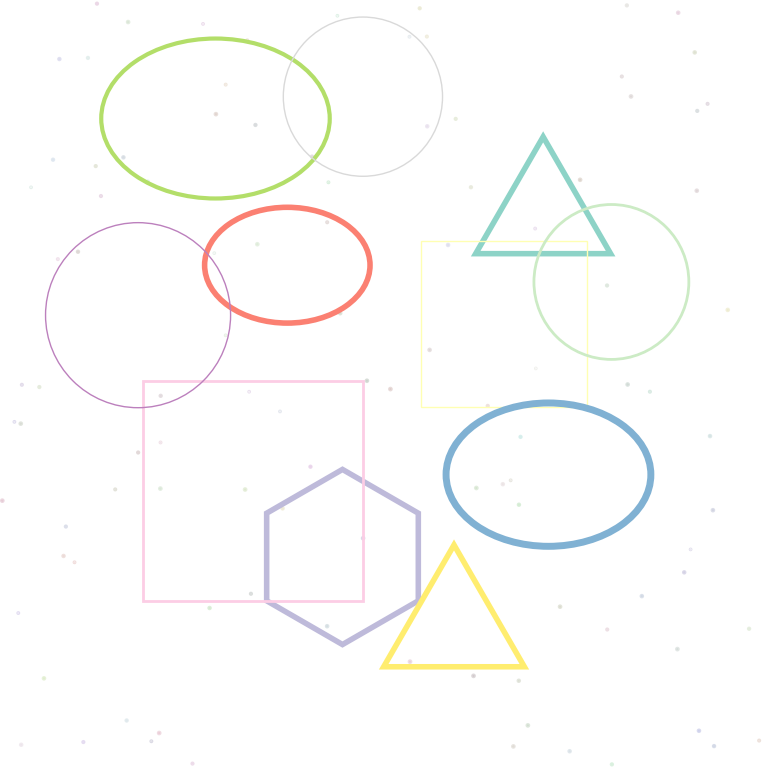[{"shape": "triangle", "thickness": 2, "radius": 0.51, "center": [0.705, 0.721]}, {"shape": "square", "thickness": 0.5, "radius": 0.54, "center": [0.655, 0.579]}, {"shape": "hexagon", "thickness": 2, "radius": 0.57, "center": [0.445, 0.277]}, {"shape": "oval", "thickness": 2, "radius": 0.54, "center": [0.373, 0.656]}, {"shape": "oval", "thickness": 2.5, "radius": 0.66, "center": [0.712, 0.384]}, {"shape": "oval", "thickness": 1.5, "radius": 0.74, "center": [0.28, 0.846]}, {"shape": "square", "thickness": 1, "radius": 0.72, "center": [0.329, 0.362]}, {"shape": "circle", "thickness": 0.5, "radius": 0.52, "center": [0.471, 0.874]}, {"shape": "circle", "thickness": 0.5, "radius": 0.6, "center": [0.179, 0.591]}, {"shape": "circle", "thickness": 1, "radius": 0.5, "center": [0.794, 0.634]}, {"shape": "triangle", "thickness": 2, "radius": 0.53, "center": [0.59, 0.187]}]